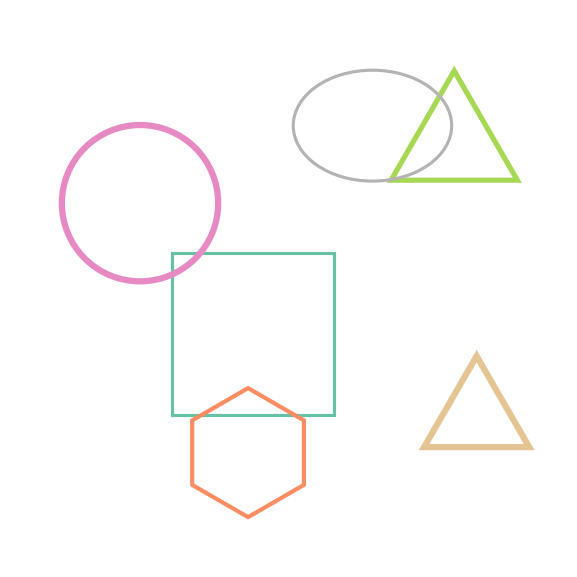[{"shape": "square", "thickness": 1.5, "radius": 0.7, "center": [0.438, 0.421]}, {"shape": "hexagon", "thickness": 2, "radius": 0.56, "center": [0.43, 0.215]}, {"shape": "circle", "thickness": 3, "radius": 0.68, "center": [0.242, 0.647]}, {"shape": "triangle", "thickness": 2.5, "radius": 0.63, "center": [0.786, 0.75]}, {"shape": "triangle", "thickness": 3, "radius": 0.53, "center": [0.825, 0.277]}, {"shape": "oval", "thickness": 1.5, "radius": 0.69, "center": [0.645, 0.782]}]